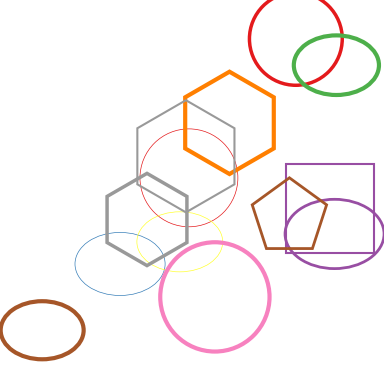[{"shape": "circle", "thickness": 0.5, "radius": 0.64, "center": [0.491, 0.538]}, {"shape": "circle", "thickness": 2.5, "radius": 0.6, "center": [0.768, 0.899]}, {"shape": "oval", "thickness": 0.5, "radius": 0.59, "center": [0.312, 0.314]}, {"shape": "oval", "thickness": 3, "radius": 0.55, "center": [0.874, 0.831]}, {"shape": "oval", "thickness": 2, "radius": 0.64, "center": [0.869, 0.392]}, {"shape": "square", "thickness": 1.5, "radius": 0.58, "center": [0.857, 0.458]}, {"shape": "hexagon", "thickness": 3, "radius": 0.66, "center": [0.596, 0.681]}, {"shape": "oval", "thickness": 0.5, "radius": 0.56, "center": [0.467, 0.372]}, {"shape": "oval", "thickness": 3, "radius": 0.54, "center": [0.11, 0.142]}, {"shape": "pentagon", "thickness": 2, "radius": 0.51, "center": [0.752, 0.437]}, {"shape": "circle", "thickness": 3, "radius": 0.71, "center": [0.558, 0.229]}, {"shape": "hexagon", "thickness": 2.5, "radius": 0.6, "center": [0.382, 0.43]}, {"shape": "hexagon", "thickness": 1.5, "radius": 0.73, "center": [0.483, 0.594]}]